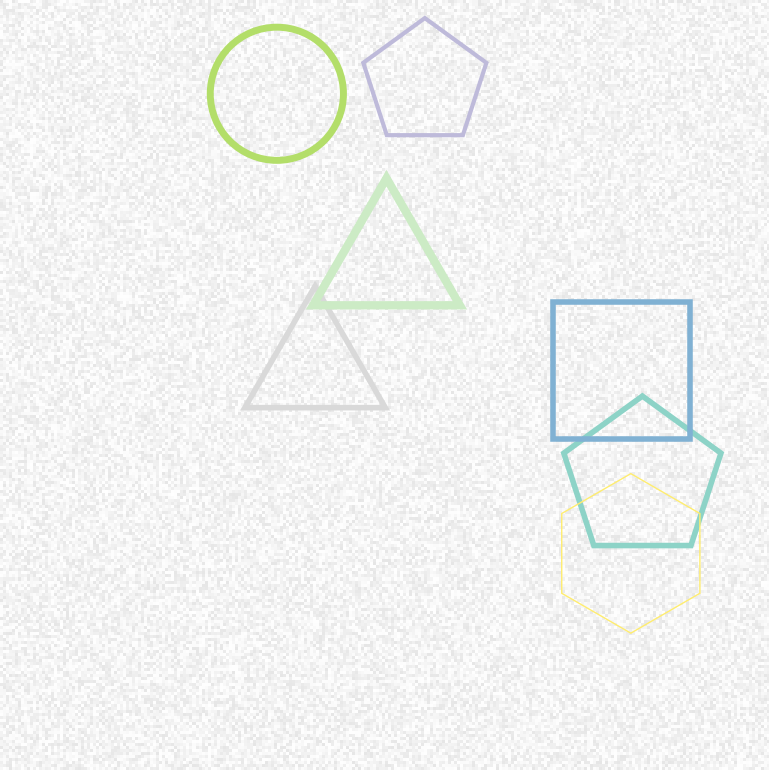[{"shape": "pentagon", "thickness": 2, "radius": 0.54, "center": [0.834, 0.378]}, {"shape": "pentagon", "thickness": 1.5, "radius": 0.42, "center": [0.552, 0.892]}, {"shape": "square", "thickness": 2, "radius": 0.45, "center": [0.807, 0.519]}, {"shape": "circle", "thickness": 2.5, "radius": 0.43, "center": [0.36, 0.878]}, {"shape": "triangle", "thickness": 2, "radius": 0.53, "center": [0.409, 0.523]}, {"shape": "triangle", "thickness": 3, "radius": 0.55, "center": [0.502, 0.659]}, {"shape": "hexagon", "thickness": 0.5, "radius": 0.52, "center": [0.819, 0.281]}]